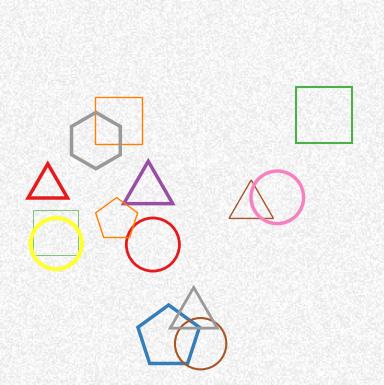[{"shape": "circle", "thickness": 2, "radius": 0.34, "center": [0.397, 0.365]}, {"shape": "triangle", "thickness": 2.5, "radius": 0.3, "center": [0.124, 0.515]}, {"shape": "pentagon", "thickness": 2.5, "radius": 0.42, "center": [0.438, 0.124]}, {"shape": "square", "thickness": 1.5, "radius": 0.36, "center": [0.842, 0.701]}, {"shape": "square", "thickness": 0.5, "radius": 0.29, "center": [0.144, 0.396]}, {"shape": "triangle", "thickness": 2.5, "radius": 0.37, "center": [0.385, 0.508]}, {"shape": "square", "thickness": 1, "radius": 0.3, "center": [0.307, 0.687]}, {"shape": "pentagon", "thickness": 1, "radius": 0.29, "center": [0.303, 0.429]}, {"shape": "circle", "thickness": 3, "radius": 0.33, "center": [0.146, 0.367]}, {"shape": "triangle", "thickness": 1, "radius": 0.33, "center": [0.653, 0.466]}, {"shape": "circle", "thickness": 1.5, "radius": 0.33, "center": [0.521, 0.107]}, {"shape": "circle", "thickness": 2.5, "radius": 0.34, "center": [0.72, 0.487]}, {"shape": "hexagon", "thickness": 2.5, "radius": 0.37, "center": [0.249, 0.635]}, {"shape": "triangle", "thickness": 2, "radius": 0.35, "center": [0.503, 0.183]}]